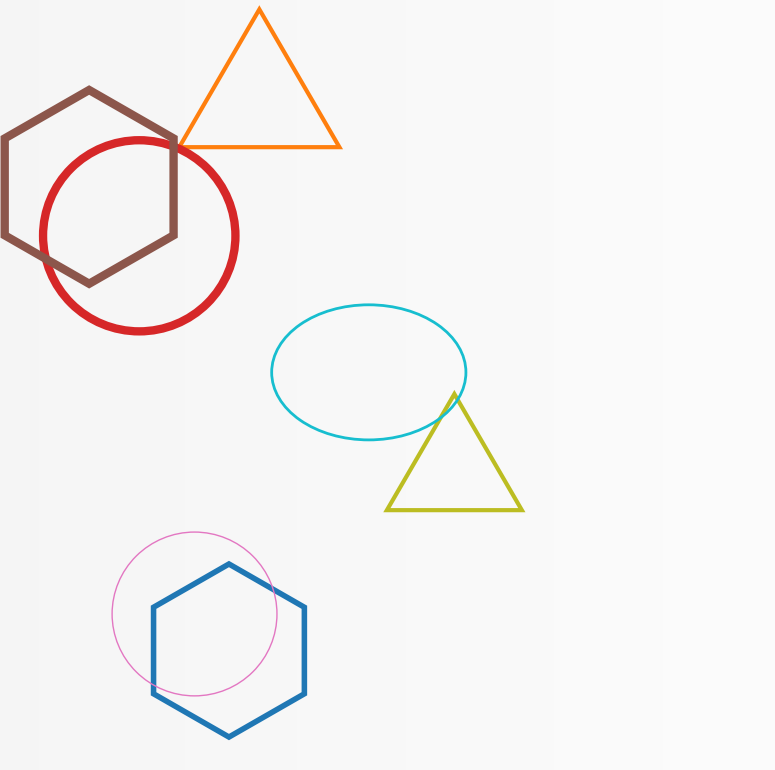[{"shape": "hexagon", "thickness": 2, "radius": 0.56, "center": [0.295, 0.155]}, {"shape": "triangle", "thickness": 1.5, "radius": 0.6, "center": [0.335, 0.869]}, {"shape": "circle", "thickness": 3, "radius": 0.62, "center": [0.18, 0.694]}, {"shape": "hexagon", "thickness": 3, "radius": 0.63, "center": [0.115, 0.757]}, {"shape": "circle", "thickness": 0.5, "radius": 0.53, "center": [0.251, 0.203]}, {"shape": "triangle", "thickness": 1.5, "radius": 0.5, "center": [0.586, 0.388]}, {"shape": "oval", "thickness": 1, "radius": 0.63, "center": [0.476, 0.516]}]